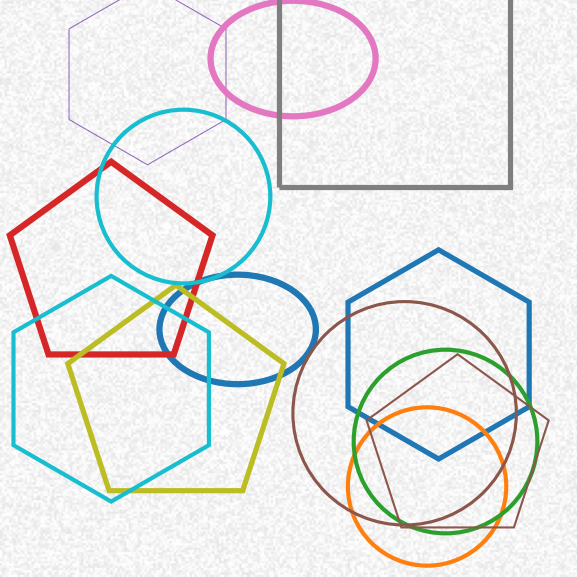[{"shape": "oval", "thickness": 3, "radius": 0.68, "center": [0.412, 0.429]}, {"shape": "hexagon", "thickness": 2.5, "radius": 0.91, "center": [0.759, 0.385]}, {"shape": "circle", "thickness": 2, "radius": 0.69, "center": [0.74, 0.157]}, {"shape": "circle", "thickness": 2, "radius": 0.8, "center": [0.771, 0.235]}, {"shape": "pentagon", "thickness": 3, "radius": 0.92, "center": [0.192, 0.535]}, {"shape": "hexagon", "thickness": 0.5, "radius": 0.78, "center": [0.255, 0.871]}, {"shape": "circle", "thickness": 1.5, "radius": 0.97, "center": [0.701, 0.283]}, {"shape": "pentagon", "thickness": 1, "radius": 0.83, "center": [0.792, 0.22]}, {"shape": "oval", "thickness": 3, "radius": 0.71, "center": [0.508, 0.898]}, {"shape": "square", "thickness": 2.5, "radius": 1.0, "center": [0.683, 0.874]}, {"shape": "pentagon", "thickness": 2.5, "radius": 0.98, "center": [0.305, 0.309]}, {"shape": "hexagon", "thickness": 2, "radius": 0.98, "center": [0.193, 0.326]}, {"shape": "circle", "thickness": 2, "radius": 0.75, "center": [0.318, 0.659]}]